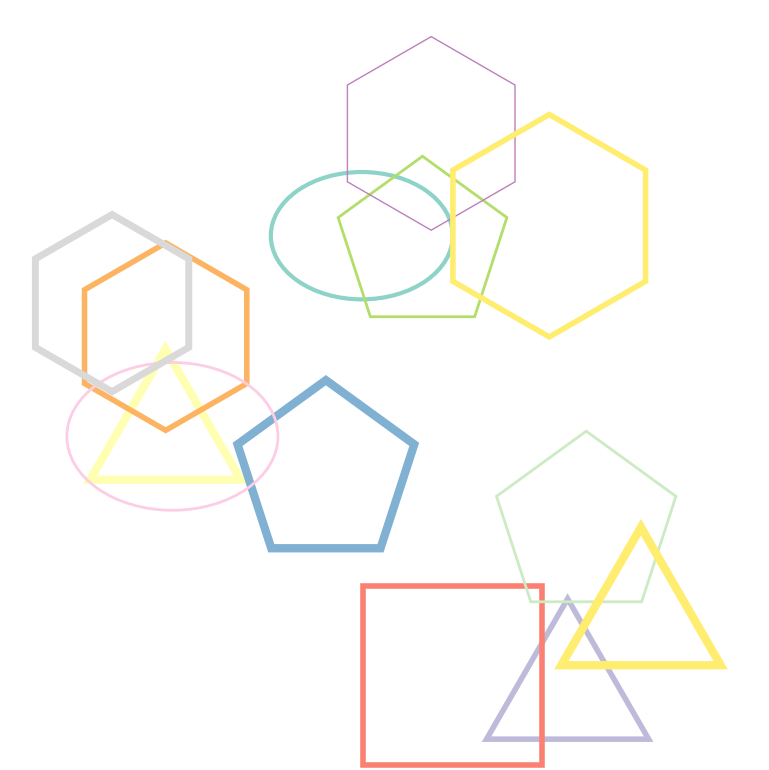[{"shape": "oval", "thickness": 1.5, "radius": 0.59, "center": [0.47, 0.694]}, {"shape": "triangle", "thickness": 3, "radius": 0.56, "center": [0.215, 0.433]}, {"shape": "triangle", "thickness": 2, "radius": 0.61, "center": [0.737, 0.101]}, {"shape": "square", "thickness": 2, "radius": 0.58, "center": [0.588, 0.123]}, {"shape": "pentagon", "thickness": 3, "radius": 0.6, "center": [0.423, 0.386]}, {"shape": "hexagon", "thickness": 2, "radius": 0.61, "center": [0.215, 0.563]}, {"shape": "pentagon", "thickness": 1, "radius": 0.58, "center": [0.549, 0.682]}, {"shape": "oval", "thickness": 1, "radius": 0.69, "center": [0.224, 0.433]}, {"shape": "hexagon", "thickness": 2.5, "radius": 0.57, "center": [0.146, 0.606]}, {"shape": "hexagon", "thickness": 0.5, "radius": 0.63, "center": [0.56, 0.827]}, {"shape": "pentagon", "thickness": 1, "radius": 0.61, "center": [0.761, 0.318]}, {"shape": "triangle", "thickness": 3, "radius": 0.6, "center": [0.832, 0.196]}, {"shape": "hexagon", "thickness": 2, "radius": 0.72, "center": [0.713, 0.707]}]